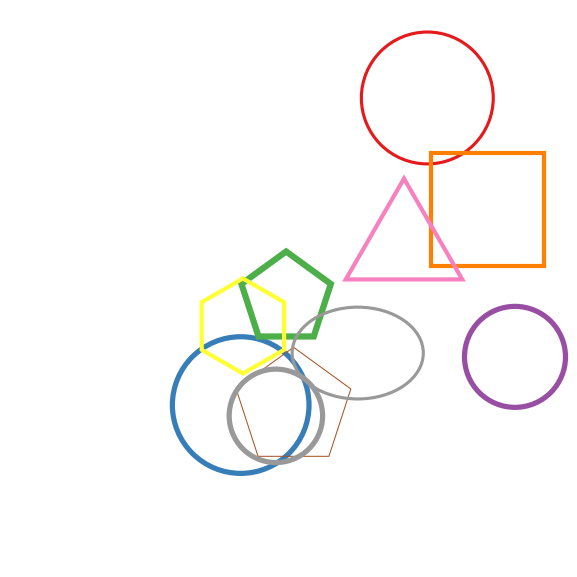[{"shape": "circle", "thickness": 1.5, "radius": 0.57, "center": [0.74, 0.829]}, {"shape": "circle", "thickness": 2.5, "radius": 0.59, "center": [0.417, 0.298]}, {"shape": "pentagon", "thickness": 3, "radius": 0.41, "center": [0.495, 0.482]}, {"shape": "circle", "thickness": 2.5, "radius": 0.44, "center": [0.892, 0.381]}, {"shape": "square", "thickness": 2, "radius": 0.49, "center": [0.844, 0.637]}, {"shape": "hexagon", "thickness": 2, "radius": 0.41, "center": [0.421, 0.435]}, {"shape": "pentagon", "thickness": 0.5, "radius": 0.52, "center": [0.508, 0.293]}, {"shape": "triangle", "thickness": 2, "radius": 0.58, "center": [0.7, 0.573]}, {"shape": "oval", "thickness": 1.5, "radius": 0.57, "center": [0.619, 0.388]}, {"shape": "circle", "thickness": 2.5, "radius": 0.4, "center": [0.478, 0.279]}]